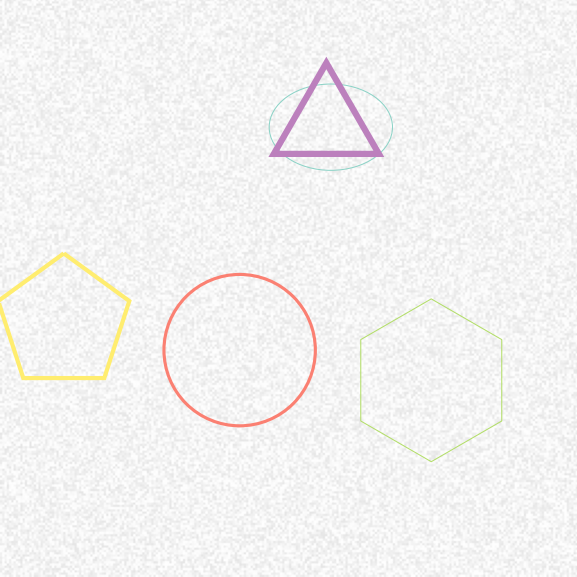[{"shape": "oval", "thickness": 0.5, "radius": 0.53, "center": [0.573, 0.779]}, {"shape": "circle", "thickness": 1.5, "radius": 0.66, "center": [0.415, 0.393]}, {"shape": "hexagon", "thickness": 0.5, "radius": 0.7, "center": [0.747, 0.341]}, {"shape": "triangle", "thickness": 3, "radius": 0.52, "center": [0.565, 0.785]}, {"shape": "pentagon", "thickness": 2, "radius": 0.6, "center": [0.11, 0.441]}]